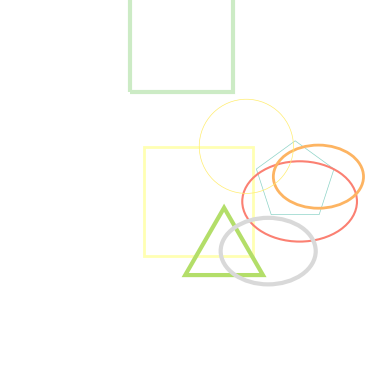[{"shape": "pentagon", "thickness": 0.5, "radius": 0.53, "center": [0.767, 0.528]}, {"shape": "square", "thickness": 2, "radius": 0.71, "center": [0.514, 0.477]}, {"shape": "oval", "thickness": 1.5, "radius": 0.74, "center": [0.778, 0.477]}, {"shape": "oval", "thickness": 2, "radius": 0.59, "center": [0.827, 0.541]}, {"shape": "triangle", "thickness": 3, "radius": 0.58, "center": [0.582, 0.344]}, {"shape": "oval", "thickness": 3, "radius": 0.62, "center": [0.697, 0.348]}, {"shape": "square", "thickness": 3, "radius": 0.66, "center": [0.472, 0.894]}, {"shape": "circle", "thickness": 0.5, "radius": 0.61, "center": [0.64, 0.62]}]